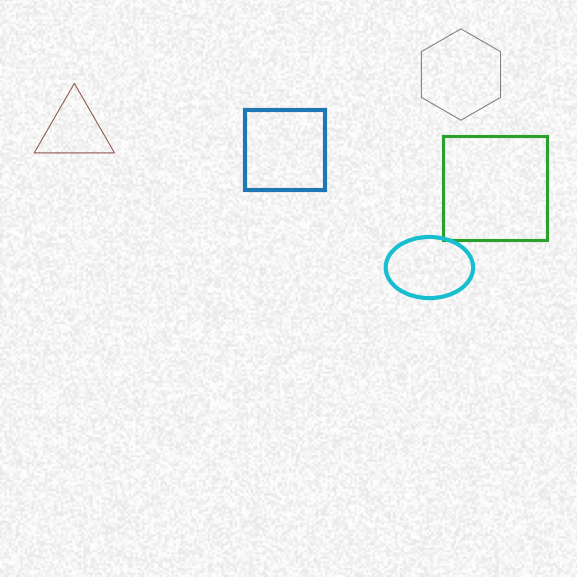[{"shape": "square", "thickness": 2, "radius": 0.34, "center": [0.494, 0.739]}, {"shape": "square", "thickness": 1.5, "radius": 0.45, "center": [0.857, 0.674]}, {"shape": "triangle", "thickness": 0.5, "radius": 0.4, "center": [0.129, 0.775]}, {"shape": "hexagon", "thickness": 0.5, "radius": 0.4, "center": [0.798, 0.87]}, {"shape": "oval", "thickness": 2, "radius": 0.38, "center": [0.744, 0.536]}]